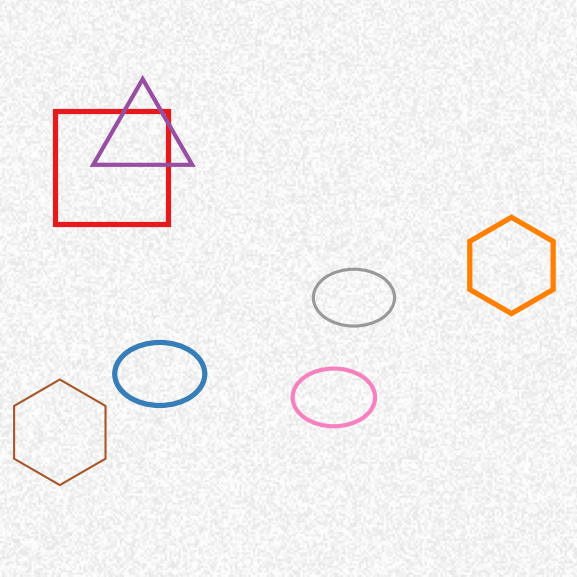[{"shape": "square", "thickness": 2.5, "radius": 0.49, "center": [0.193, 0.709]}, {"shape": "oval", "thickness": 2.5, "radius": 0.39, "center": [0.277, 0.352]}, {"shape": "triangle", "thickness": 2, "radius": 0.49, "center": [0.247, 0.763]}, {"shape": "hexagon", "thickness": 2.5, "radius": 0.42, "center": [0.886, 0.539]}, {"shape": "hexagon", "thickness": 1, "radius": 0.46, "center": [0.104, 0.251]}, {"shape": "oval", "thickness": 2, "radius": 0.36, "center": [0.578, 0.311]}, {"shape": "oval", "thickness": 1.5, "radius": 0.35, "center": [0.613, 0.484]}]